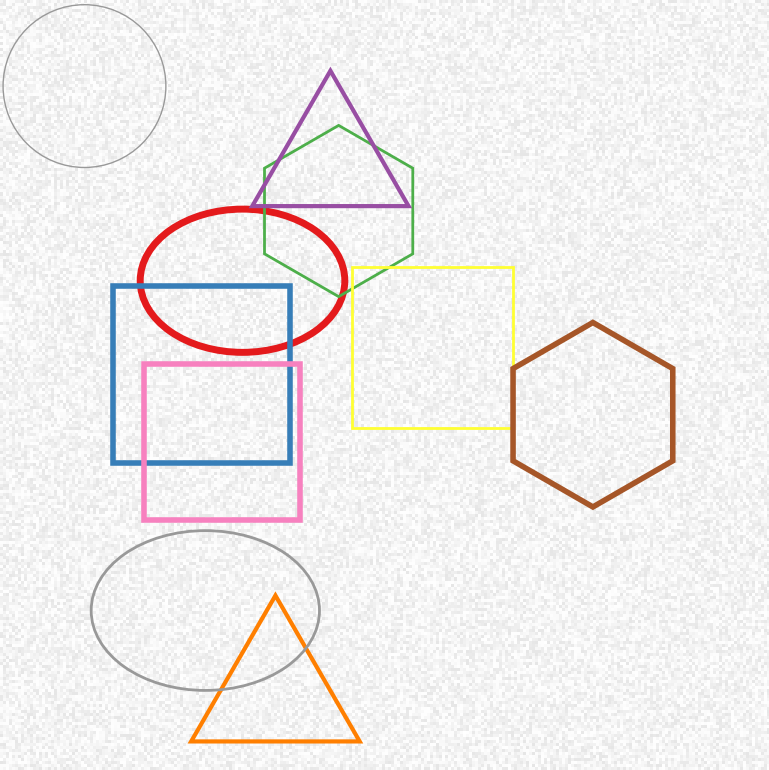[{"shape": "oval", "thickness": 2.5, "radius": 0.66, "center": [0.315, 0.635]}, {"shape": "square", "thickness": 2, "radius": 0.58, "center": [0.262, 0.514]}, {"shape": "hexagon", "thickness": 1, "radius": 0.56, "center": [0.44, 0.726]}, {"shape": "triangle", "thickness": 1.5, "radius": 0.59, "center": [0.429, 0.791]}, {"shape": "triangle", "thickness": 1.5, "radius": 0.63, "center": [0.358, 0.1]}, {"shape": "square", "thickness": 1, "radius": 0.52, "center": [0.562, 0.549]}, {"shape": "hexagon", "thickness": 2, "radius": 0.6, "center": [0.77, 0.461]}, {"shape": "square", "thickness": 2, "radius": 0.51, "center": [0.288, 0.426]}, {"shape": "circle", "thickness": 0.5, "radius": 0.53, "center": [0.11, 0.888]}, {"shape": "oval", "thickness": 1, "radius": 0.74, "center": [0.267, 0.207]}]